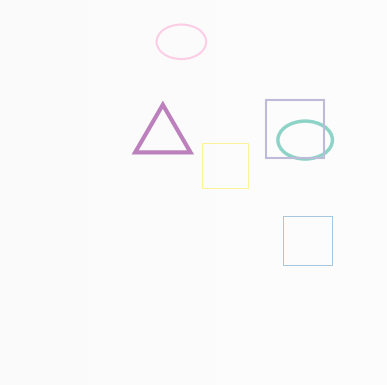[{"shape": "oval", "thickness": 2.5, "radius": 0.35, "center": [0.788, 0.636]}, {"shape": "square", "thickness": 1.5, "radius": 0.38, "center": [0.762, 0.664]}, {"shape": "square", "thickness": 0.5, "radius": 0.32, "center": [0.794, 0.376]}, {"shape": "oval", "thickness": 1.5, "radius": 0.32, "center": [0.468, 0.891]}, {"shape": "triangle", "thickness": 3, "radius": 0.41, "center": [0.42, 0.645]}, {"shape": "square", "thickness": 0.5, "radius": 0.29, "center": [0.581, 0.571]}]